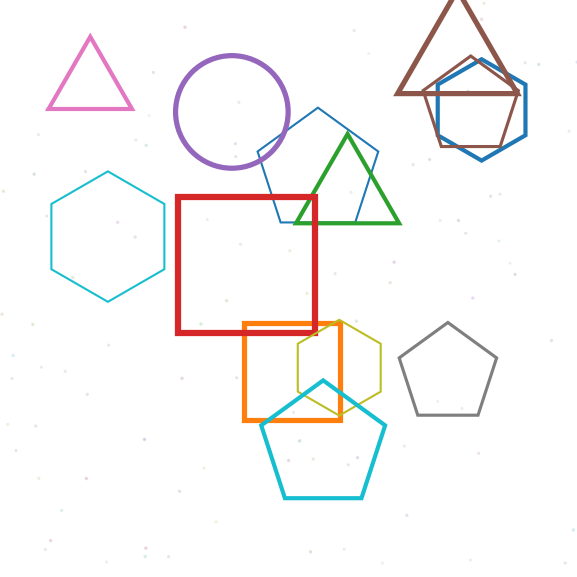[{"shape": "hexagon", "thickness": 2, "radius": 0.44, "center": [0.834, 0.809]}, {"shape": "pentagon", "thickness": 1, "radius": 0.55, "center": [0.551, 0.703]}, {"shape": "square", "thickness": 2.5, "radius": 0.42, "center": [0.506, 0.356]}, {"shape": "triangle", "thickness": 2, "radius": 0.52, "center": [0.602, 0.664]}, {"shape": "square", "thickness": 3, "radius": 0.59, "center": [0.427, 0.541]}, {"shape": "circle", "thickness": 2.5, "radius": 0.49, "center": [0.401, 0.805]}, {"shape": "pentagon", "thickness": 1.5, "radius": 0.43, "center": [0.815, 0.815]}, {"shape": "triangle", "thickness": 2.5, "radius": 0.6, "center": [0.792, 0.897]}, {"shape": "triangle", "thickness": 2, "radius": 0.42, "center": [0.156, 0.852]}, {"shape": "pentagon", "thickness": 1.5, "radius": 0.44, "center": [0.776, 0.352]}, {"shape": "hexagon", "thickness": 1, "radius": 0.41, "center": [0.587, 0.362]}, {"shape": "pentagon", "thickness": 2, "radius": 0.56, "center": [0.56, 0.228]}, {"shape": "hexagon", "thickness": 1, "radius": 0.56, "center": [0.187, 0.589]}]